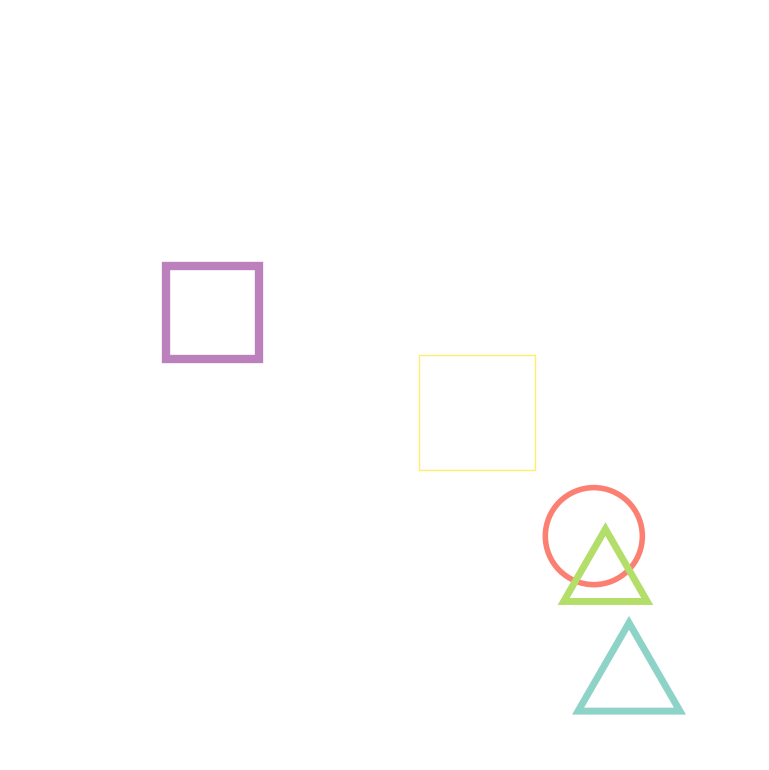[{"shape": "triangle", "thickness": 2.5, "radius": 0.38, "center": [0.817, 0.115]}, {"shape": "circle", "thickness": 2, "radius": 0.32, "center": [0.771, 0.304]}, {"shape": "triangle", "thickness": 2.5, "radius": 0.31, "center": [0.786, 0.25]}, {"shape": "square", "thickness": 3, "radius": 0.3, "center": [0.276, 0.594]}, {"shape": "square", "thickness": 0.5, "radius": 0.38, "center": [0.62, 0.464]}]